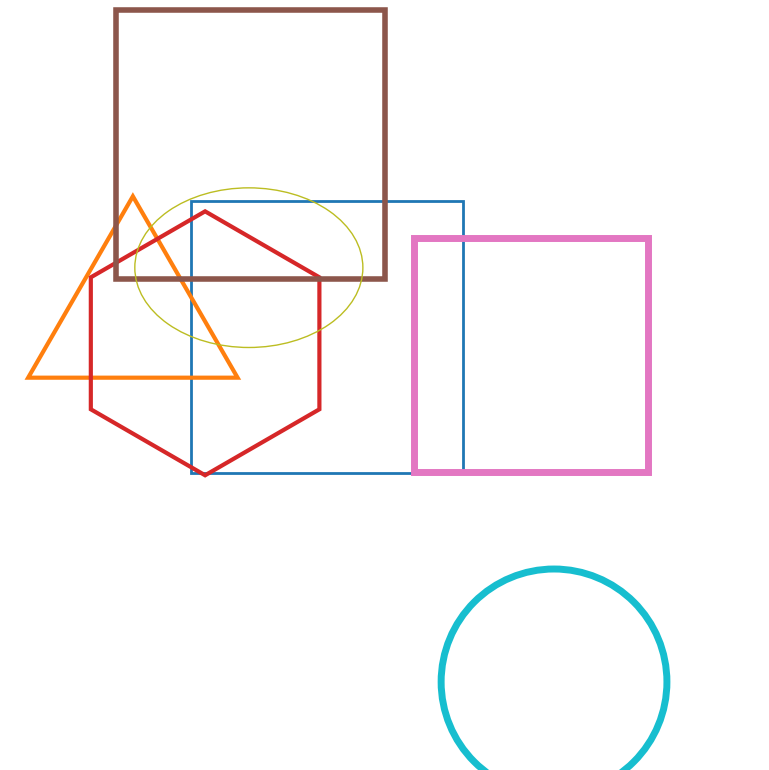[{"shape": "square", "thickness": 1, "radius": 0.88, "center": [0.424, 0.562]}, {"shape": "triangle", "thickness": 1.5, "radius": 0.79, "center": [0.173, 0.588]}, {"shape": "hexagon", "thickness": 1.5, "radius": 0.86, "center": [0.266, 0.554]}, {"shape": "square", "thickness": 2, "radius": 0.87, "center": [0.325, 0.812]}, {"shape": "square", "thickness": 2.5, "radius": 0.76, "center": [0.69, 0.539]}, {"shape": "oval", "thickness": 0.5, "radius": 0.74, "center": [0.323, 0.652]}, {"shape": "circle", "thickness": 2.5, "radius": 0.73, "center": [0.72, 0.114]}]